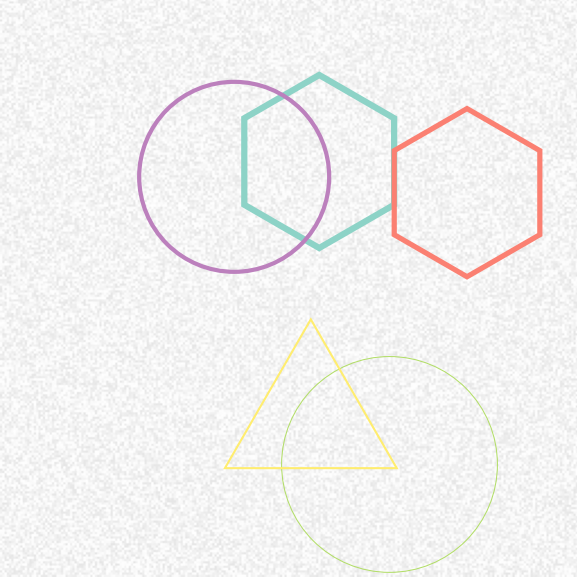[{"shape": "hexagon", "thickness": 3, "radius": 0.75, "center": [0.553, 0.719]}, {"shape": "hexagon", "thickness": 2.5, "radius": 0.73, "center": [0.809, 0.666]}, {"shape": "circle", "thickness": 0.5, "radius": 0.93, "center": [0.674, 0.195]}, {"shape": "circle", "thickness": 2, "radius": 0.82, "center": [0.405, 0.693]}, {"shape": "triangle", "thickness": 1, "radius": 0.86, "center": [0.538, 0.274]}]